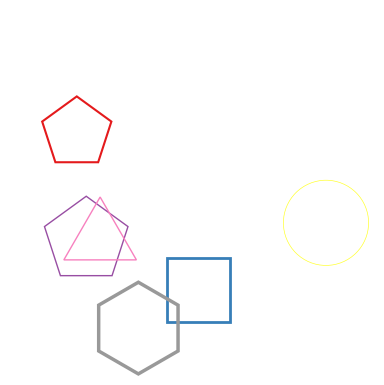[{"shape": "pentagon", "thickness": 1.5, "radius": 0.47, "center": [0.199, 0.655]}, {"shape": "square", "thickness": 2, "radius": 0.41, "center": [0.516, 0.247]}, {"shape": "pentagon", "thickness": 1, "radius": 0.57, "center": [0.224, 0.376]}, {"shape": "circle", "thickness": 0.5, "radius": 0.55, "center": [0.847, 0.421]}, {"shape": "triangle", "thickness": 1, "radius": 0.54, "center": [0.26, 0.379]}, {"shape": "hexagon", "thickness": 2.5, "radius": 0.6, "center": [0.359, 0.148]}]